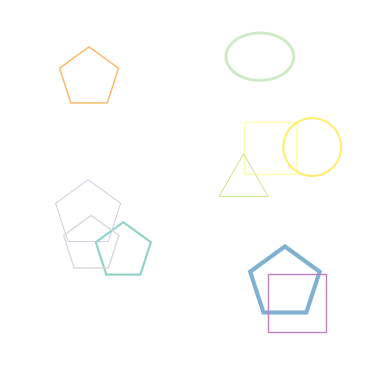[{"shape": "pentagon", "thickness": 1.5, "radius": 0.38, "center": [0.32, 0.348]}, {"shape": "square", "thickness": 1, "radius": 0.33, "center": [0.702, 0.615]}, {"shape": "pentagon", "thickness": 0.5, "radius": 0.44, "center": [0.229, 0.444]}, {"shape": "pentagon", "thickness": 3, "radius": 0.47, "center": [0.74, 0.265]}, {"shape": "pentagon", "thickness": 1, "radius": 0.4, "center": [0.231, 0.798]}, {"shape": "triangle", "thickness": 0.5, "radius": 0.37, "center": [0.633, 0.527]}, {"shape": "pentagon", "thickness": 1, "radius": 0.38, "center": [0.237, 0.365]}, {"shape": "square", "thickness": 1, "radius": 0.38, "center": [0.771, 0.213]}, {"shape": "oval", "thickness": 2, "radius": 0.44, "center": [0.675, 0.853]}, {"shape": "circle", "thickness": 1.5, "radius": 0.38, "center": [0.811, 0.618]}]